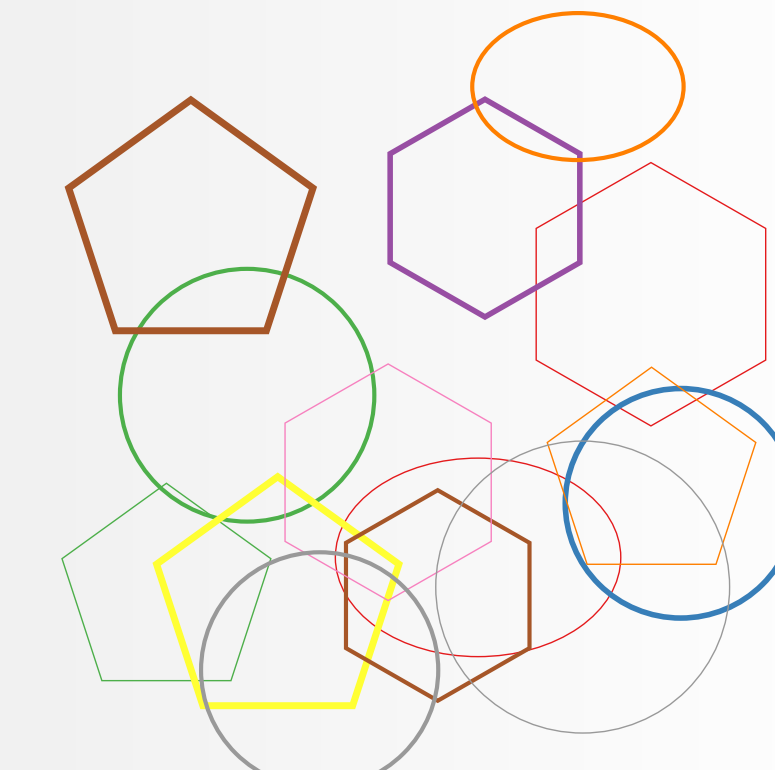[{"shape": "oval", "thickness": 0.5, "radius": 0.92, "center": [0.617, 0.276]}, {"shape": "hexagon", "thickness": 0.5, "radius": 0.85, "center": [0.84, 0.618]}, {"shape": "circle", "thickness": 2, "radius": 0.75, "center": [0.878, 0.346]}, {"shape": "pentagon", "thickness": 0.5, "radius": 0.71, "center": [0.215, 0.231]}, {"shape": "circle", "thickness": 1.5, "radius": 0.82, "center": [0.319, 0.487]}, {"shape": "hexagon", "thickness": 2, "radius": 0.71, "center": [0.626, 0.73]}, {"shape": "pentagon", "thickness": 0.5, "radius": 0.71, "center": [0.841, 0.382]}, {"shape": "oval", "thickness": 1.5, "radius": 0.68, "center": [0.746, 0.888]}, {"shape": "pentagon", "thickness": 2.5, "radius": 0.82, "center": [0.358, 0.217]}, {"shape": "pentagon", "thickness": 2.5, "radius": 0.83, "center": [0.246, 0.705]}, {"shape": "hexagon", "thickness": 1.5, "radius": 0.68, "center": [0.565, 0.227]}, {"shape": "hexagon", "thickness": 0.5, "radius": 0.77, "center": [0.501, 0.374]}, {"shape": "circle", "thickness": 0.5, "radius": 0.95, "center": [0.752, 0.238]}, {"shape": "circle", "thickness": 1.5, "radius": 0.77, "center": [0.412, 0.13]}]